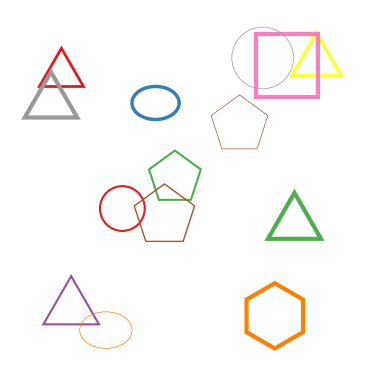[{"shape": "triangle", "thickness": 2, "radius": 0.33, "center": [0.16, 0.808]}, {"shape": "circle", "thickness": 1.5, "radius": 0.29, "center": [0.318, 0.458]}, {"shape": "oval", "thickness": 2.5, "radius": 0.31, "center": [0.404, 0.733]}, {"shape": "pentagon", "thickness": 1.5, "radius": 0.35, "center": [0.454, 0.538]}, {"shape": "triangle", "thickness": 3, "radius": 0.4, "center": [0.765, 0.42]}, {"shape": "triangle", "thickness": 1.5, "radius": 0.42, "center": [0.185, 0.199]}, {"shape": "oval", "thickness": 0.5, "radius": 0.34, "center": [0.275, 0.143]}, {"shape": "hexagon", "thickness": 3, "radius": 0.42, "center": [0.714, 0.18]}, {"shape": "triangle", "thickness": 2.5, "radius": 0.37, "center": [0.822, 0.84]}, {"shape": "pentagon", "thickness": 0.5, "radius": 0.39, "center": [0.622, 0.676]}, {"shape": "pentagon", "thickness": 1, "radius": 0.41, "center": [0.427, 0.44]}, {"shape": "square", "thickness": 3, "radius": 0.4, "center": [0.746, 0.83]}, {"shape": "triangle", "thickness": 3, "radius": 0.39, "center": [0.132, 0.734]}, {"shape": "circle", "thickness": 0.5, "radius": 0.4, "center": [0.682, 0.849]}]